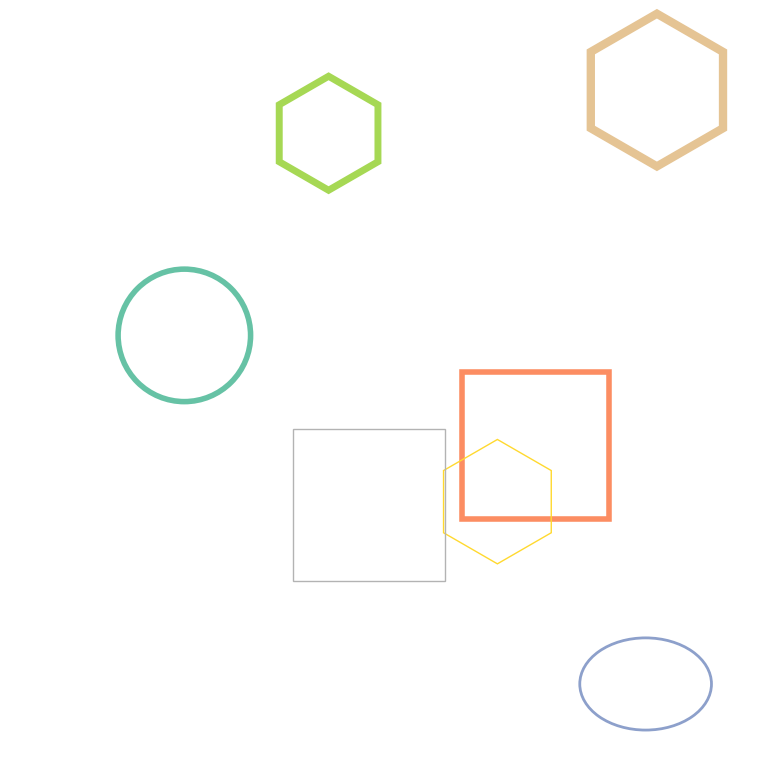[{"shape": "circle", "thickness": 2, "radius": 0.43, "center": [0.239, 0.564]}, {"shape": "square", "thickness": 2, "radius": 0.48, "center": [0.695, 0.421]}, {"shape": "oval", "thickness": 1, "radius": 0.43, "center": [0.838, 0.112]}, {"shape": "hexagon", "thickness": 2.5, "radius": 0.37, "center": [0.427, 0.827]}, {"shape": "hexagon", "thickness": 0.5, "radius": 0.4, "center": [0.646, 0.349]}, {"shape": "hexagon", "thickness": 3, "radius": 0.5, "center": [0.853, 0.883]}, {"shape": "square", "thickness": 0.5, "radius": 0.49, "center": [0.479, 0.344]}]